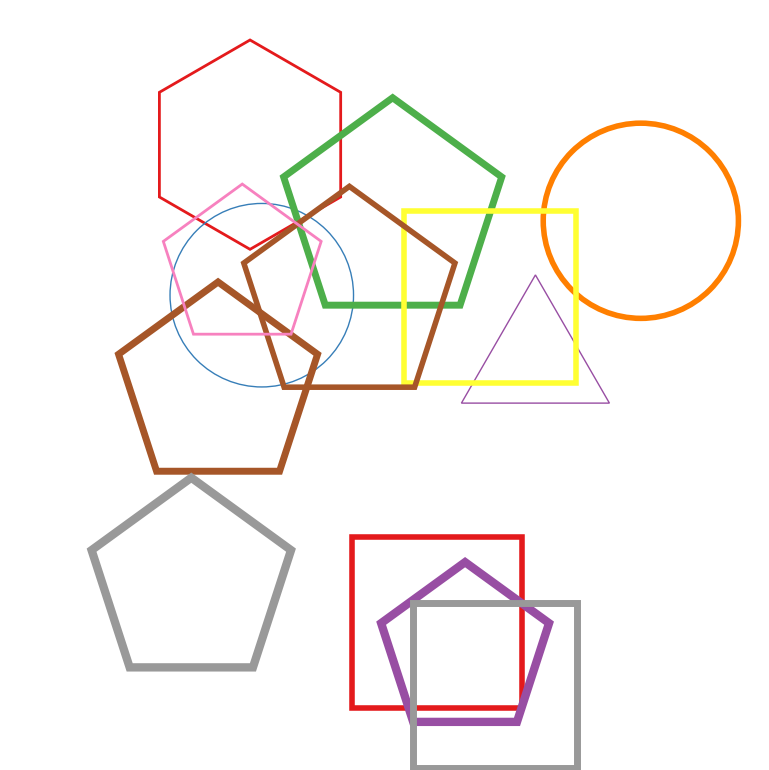[{"shape": "square", "thickness": 2, "radius": 0.55, "center": [0.568, 0.191]}, {"shape": "hexagon", "thickness": 1, "radius": 0.68, "center": [0.325, 0.812]}, {"shape": "circle", "thickness": 0.5, "radius": 0.6, "center": [0.34, 0.617]}, {"shape": "pentagon", "thickness": 2.5, "radius": 0.74, "center": [0.51, 0.724]}, {"shape": "triangle", "thickness": 0.5, "radius": 0.55, "center": [0.695, 0.532]}, {"shape": "pentagon", "thickness": 3, "radius": 0.57, "center": [0.604, 0.155]}, {"shape": "circle", "thickness": 2, "radius": 0.63, "center": [0.832, 0.713]}, {"shape": "square", "thickness": 2, "radius": 0.56, "center": [0.636, 0.614]}, {"shape": "pentagon", "thickness": 2.5, "radius": 0.68, "center": [0.283, 0.498]}, {"shape": "pentagon", "thickness": 2, "radius": 0.72, "center": [0.454, 0.614]}, {"shape": "pentagon", "thickness": 1, "radius": 0.54, "center": [0.315, 0.653]}, {"shape": "pentagon", "thickness": 3, "radius": 0.68, "center": [0.248, 0.243]}, {"shape": "square", "thickness": 2.5, "radius": 0.53, "center": [0.643, 0.11]}]